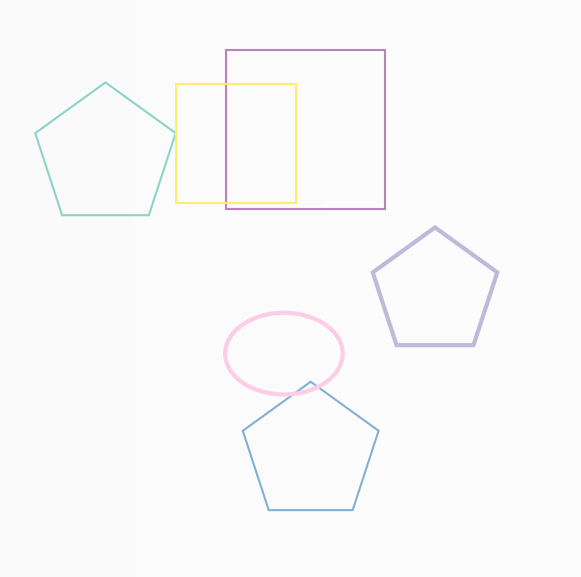[{"shape": "pentagon", "thickness": 1, "radius": 0.64, "center": [0.181, 0.729]}, {"shape": "pentagon", "thickness": 2, "radius": 0.56, "center": [0.748, 0.493]}, {"shape": "pentagon", "thickness": 1, "radius": 0.61, "center": [0.535, 0.215]}, {"shape": "oval", "thickness": 2, "radius": 0.51, "center": [0.488, 0.387]}, {"shape": "square", "thickness": 1, "radius": 0.69, "center": [0.525, 0.775]}, {"shape": "square", "thickness": 1, "radius": 0.52, "center": [0.405, 0.751]}]